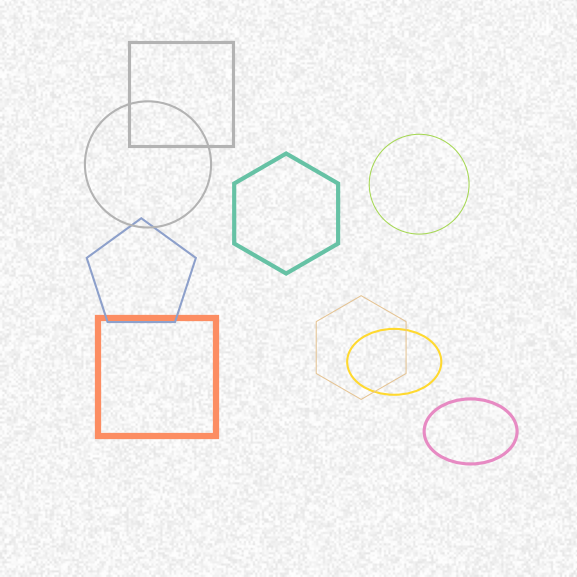[{"shape": "hexagon", "thickness": 2, "radius": 0.52, "center": [0.496, 0.629]}, {"shape": "square", "thickness": 3, "radius": 0.51, "center": [0.272, 0.347]}, {"shape": "pentagon", "thickness": 1, "radius": 0.5, "center": [0.245, 0.522]}, {"shape": "oval", "thickness": 1.5, "radius": 0.4, "center": [0.815, 0.252]}, {"shape": "circle", "thickness": 0.5, "radius": 0.43, "center": [0.726, 0.68]}, {"shape": "oval", "thickness": 1, "radius": 0.41, "center": [0.683, 0.373]}, {"shape": "hexagon", "thickness": 0.5, "radius": 0.45, "center": [0.625, 0.397]}, {"shape": "square", "thickness": 1.5, "radius": 0.45, "center": [0.313, 0.836]}, {"shape": "circle", "thickness": 1, "radius": 0.55, "center": [0.256, 0.714]}]